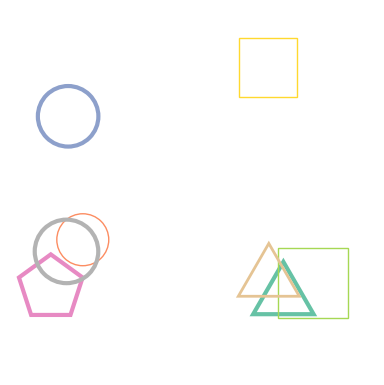[{"shape": "triangle", "thickness": 3, "radius": 0.45, "center": [0.736, 0.229]}, {"shape": "circle", "thickness": 1, "radius": 0.34, "center": [0.215, 0.377]}, {"shape": "circle", "thickness": 3, "radius": 0.39, "center": [0.177, 0.698]}, {"shape": "pentagon", "thickness": 3, "radius": 0.43, "center": [0.132, 0.252]}, {"shape": "square", "thickness": 1, "radius": 0.45, "center": [0.813, 0.265]}, {"shape": "square", "thickness": 1, "radius": 0.38, "center": [0.697, 0.825]}, {"shape": "triangle", "thickness": 2, "radius": 0.46, "center": [0.698, 0.276]}, {"shape": "circle", "thickness": 3, "radius": 0.41, "center": [0.173, 0.347]}]